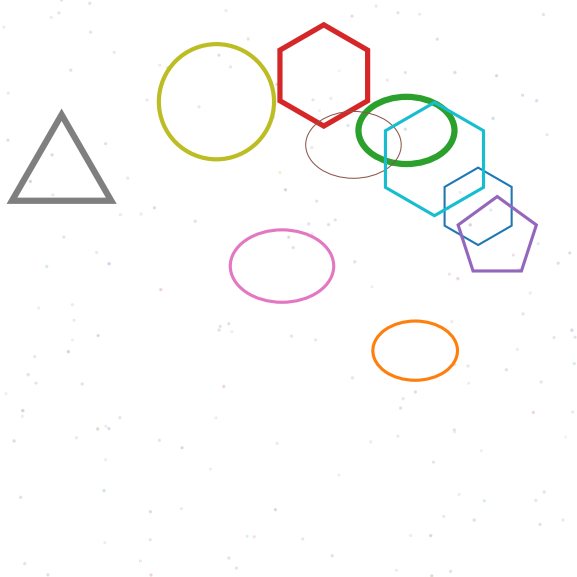[{"shape": "hexagon", "thickness": 1, "radius": 0.34, "center": [0.828, 0.642]}, {"shape": "oval", "thickness": 1.5, "radius": 0.37, "center": [0.719, 0.392]}, {"shape": "oval", "thickness": 3, "radius": 0.42, "center": [0.704, 0.773]}, {"shape": "hexagon", "thickness": 2.5, "radius": 0.44, "center": [0.561, 0.868]}, {"shape": "pentagon", "thickness": 1.5, "radius": 0.36, "center": [0.861, 0.588]}, {"shape": "oval", "thickness": 0.5, "radius": 0.41, "center": [0.612, 0.748]}, {"shape": "oval", "thickness": 1.5, "radius": 0.45, "center": [0.488, 0.538]}, {"shape": "triangle", "thickness": 3, "radius": 0.5, "center": [0.107, 0.701]}, {"shape": "circle", "thickness": 2, "radius": 0.5, "center": [0.375, 0.823]}, {"shape": "hexagon", "thickness": 1.5, "radius": 0.49, "center": [0.752, 0.724]}]